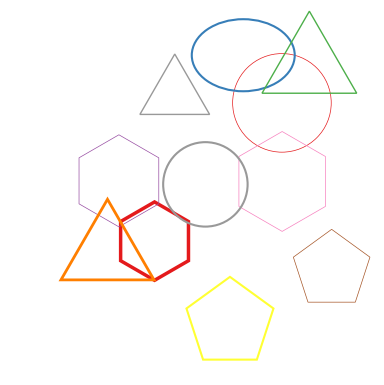[{"shape": "hexagon", "thickness": 2.5, "radius": 0.51, "center": [0.401, 0.374]}, {"shape": "circle", "thickness": 0.5, "radius": 0.64, "center": [0.732, 0.733]}, {"shape": "oval", "thickness": 1.5, "radius": 0.67, "center": [0.632, 0.857]}, {"shape": "triangle", "thickness": 1, "radius": 0.71, "center": [0.804, 0.829]}, {"shape": "hexagon", "thickness": 0.5, "radius": 0.6, "center": [0.309, 0.53]}, {"shape": "triangle", "thickness": 2, "radius": 0.7, "center": [0.279, 0.343]}, {"shape": "pentagon", "thickness": 1.5, "radius": 0.59, "center": [0.597, 0.162]}, {"shape": "pentagon", "thickness": 0.5, "radius": 0.52, "center": [0.861, 0.3]}, {"shape": "hexagon", "thickness": 0.5, "radius": 0.65, "center": [0.733, 0.529]}, {"shape": "triangle", "thickness": 1, "radius": 0.52, "center": [0.454, 0.755]}, {"shape": "circle", "thickness": 1.5, "radius": 0.55, "center": [0.533, 0.521]}]